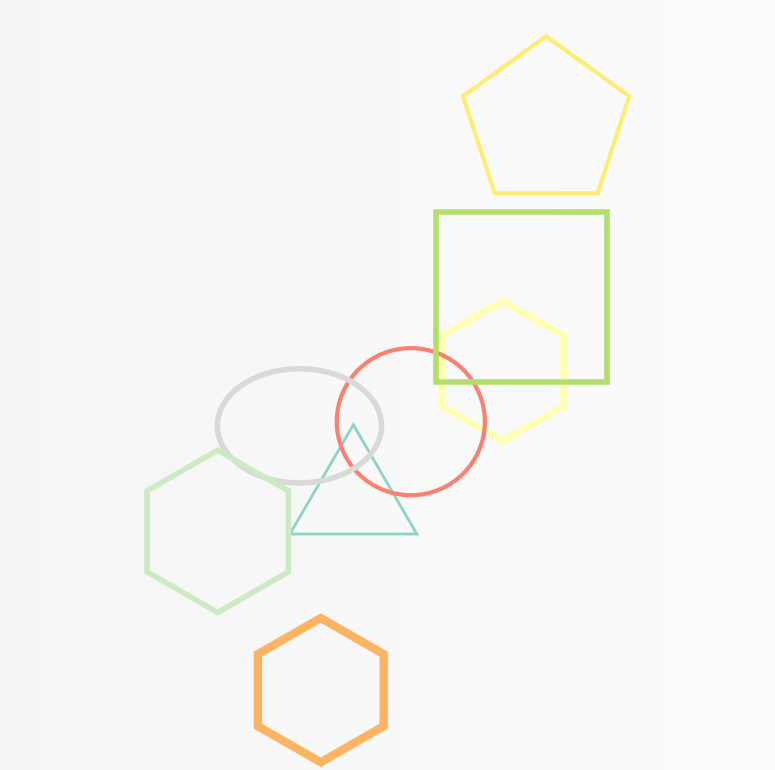[{"shape": "triangle", "thickness": 1, "radius": 0.47, "center": [0.456, 0.354]}, {"shape": "hexagon", "thickness": 2.5, "radius": 0.45, "center": [0.649, 0.518]}, {"shape": "circle", "thickness": 1.5, "radius": 0.48, "center": [0.53, 0.452]}, {"shape": "hexagon", "thickness": 3, "radius": 0.47, "center": [0.414, 0.104]}, {"shape": "square", "thickness": 2, "radius": 0.55, "center": [0.673, 0.614]}, {"shape": "oval", "thickness": 2, "radius": 0.53, "center": [0.386, 0.447]}, {"shape": "hexagon", "thickness": 2, "radius": 0.53, "center": [0.281, 0.31]}, {"shape": "pentagon", "thickness": 1.5, "radius": 0.56, "center": [0.705, 0.84]}]